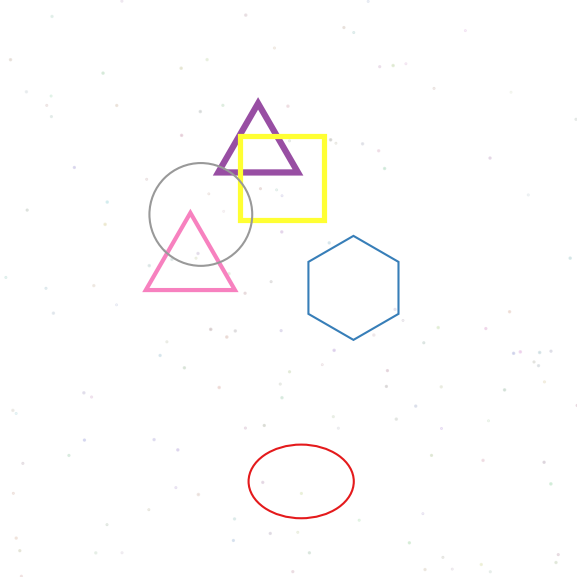[{"shape": "oval", "thickness": 1, "radius": 0.46, "center": [0.522, 0.165]}, {"shape": "hexagon", "thickness": 1, "radius": 0.45, "center": [0.612, 0.501]}, {"shape": "triangle", "thickness": 3, "radius": 0.4, "center": [0.447, 0.74]}, {"shape": "square", "thickness": 2.5, "radius": 0.36, "center": [0.488, 0.691]}, {"shape": "triangle", "thickness": 2, "radius": 0.45, "center": [0.33, 0.541]}, {"shape": "circle", "thickness": 1, "radius": 0.45, "center": [0.348, 0.628]}]